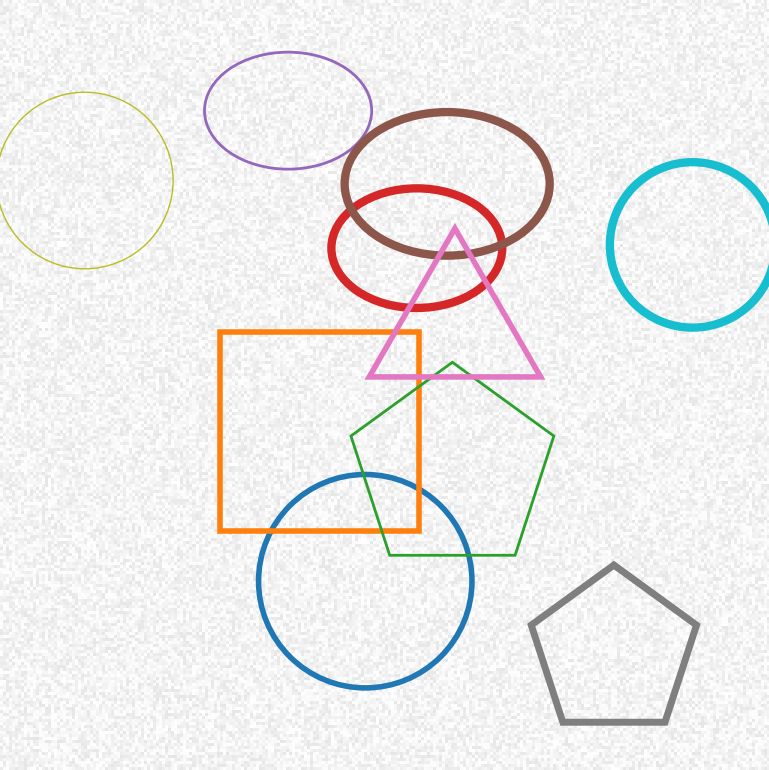[{"shape": "circle", "thickness": 2, "radius": 0.69, "center": [0.474, 0.245]}, {"shape": "square", "thickness": 2, "radius": 0.65, "center": [0.415, 0.44]}, {"shape": "pentagon", "thickness": 1, "radius": 0.69, "center": [0.588, 0.391]}, {"shape": "oval", "thickness": 3, "radius": 0.55, "center": [0.541, 0.678]}, {"shape": "oval", "thickness": 1, "radius": 0.54, "center": [0.374, 0.856]}, {"shape": "oval", "thickness": 3, "radius": 0.67, "center": [0.581, 0.761]}, {"shape": "triangle", "thickness": 2, "radius": 0.64, "center": [0.591, 0.575]}, {"shape": "pentagon", "thickness": 2.5, "radius": 0.56, "center": [0.797, 0.153]}, {"shape": "circle", "thickness": 0.5, "radius": 0.57, "center": [0.11, 0.766]}, {"shape": "circle", "thickness": 3, "radius": 0.54, "center": [0.899, 0.682]}]